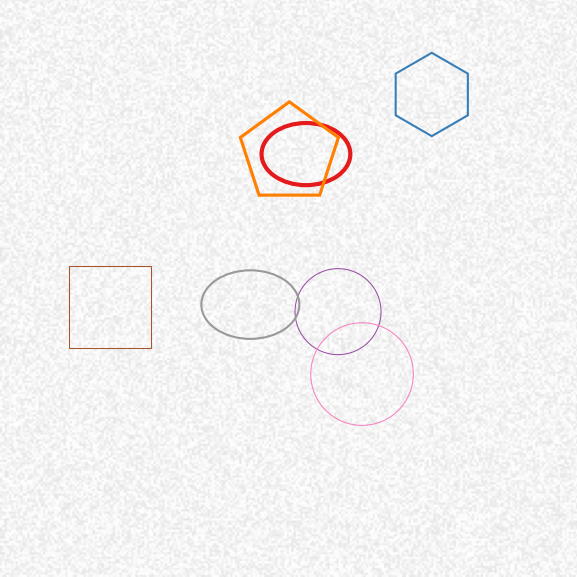[{"shape": "oval", "thickness": 2, "radius": 0.38, "center": [0.53, 0.732]}, {"shape": "hexagon", "thickness": 1, "radius": 0.36, "center": [0.748, 0.836]}, {"shape": "circle", "thickness": 0.5, "radius": 0.37, "center": [0.585, 0.459]}, {"shape": "pentagon", "thickness": 1.5, "radius": 0.45, "center": [0.501, 0.733]}, {"shape": "square", "thickness": 0.5, "radius": 0.35, "center": [0.191, 0.467]}, {"shape": "circle", "thickness": 0.5, "radius": 0.44, "center": [0.627, 0.351]}, {"shape": "oval", "thickness": 1, "radius": 0.42, "center": [0.433, 0.472]}]